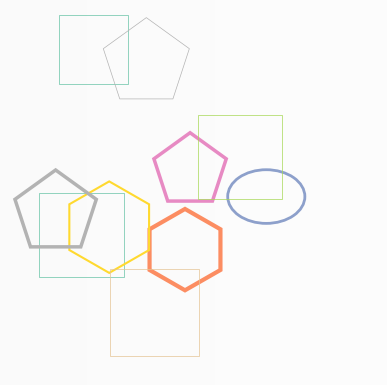[{"shape": "square", "thickness": 0.5, "radius": 0.55, "center": [0.21, 0.389]}, {"shape": "square", "thickness": 0.5, "radius": 0.44, "center": [0.241, 0.872]}, {"shape": "hexagon", "thickness": 3, "radius": 0.53, "center": [0.477, 0.352]}, {"shape": "oval", "thickness": 2, "radius": 0.5, "center": [0.687, 0.489]}, {"shape": "pentagon", "thickness": 2.5, "radius": 0.49, "center": [0.491, 0.557]}, {"shape": "square", "thickness": 0.5, "radius": 0.54, "center": [0.62, 0.592]}, {"shape": "hexagon", "thickness": 1.5, "radius": 0.59, "center": [0.282, 0.41]}, {"shape": "square", "thickness": 0.5, "radius": 0.57, "center": [0.399, 0.188]}, {"shape": "pentagon", "thickness": 2.5, "radius": 0.55, "center": [0.144, 0.448]}, {"shape": "pentagon", "thickness": 0.5, "radius": 0.58, "center": [0.378, 0.838]}]